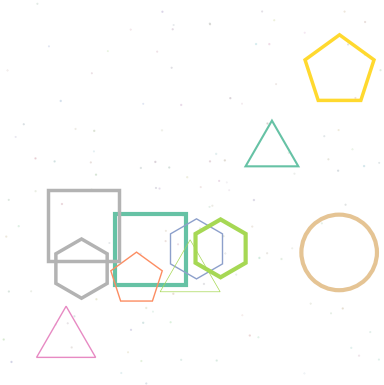[{"shape": "triangle", "thickness": 1.5, "radius": 0.4, "center": [0.706, 0.608]}, {"shape": "square", "thickness": 3, "radius": 0.46, "center": [0.391, 0.351]}, {"shape": "pentagon", "thickness": 1, "radius": 0.35, "center": [0.355, 0.275]}, {"shape": "hexagon", "thickness": 1, "radius": 0.39, "center": [0.51, 0.354]}, {"shape": "triangle", "thickness": 1, "radius": 0.44, "center": [0.172, 0.116]}, {"shape": "hexagon", "thickness": 3, "radius": 0.38, "center": [0.573, 0.355]}, {"shape": "triangle", "thickness": 0.5, "radius": 0.45, "center": [0.494, 0.287]}, {"shape": "pentagon", "thickness": 2.5, "radius": 0.47, "center": [0.882, 0.815]}, {"shape": "circle", "thickness": 3, "radius": 0.49, "center": [0.881, 0.344]}, {"shape": "square", "thickness": 2.5, "radius": 0.46, "center": [0.217, 0.415]}, {"shape": "hexagon", "thickness": 2.5, "radius": 0.38, "center": [0.212, 0.302]}]